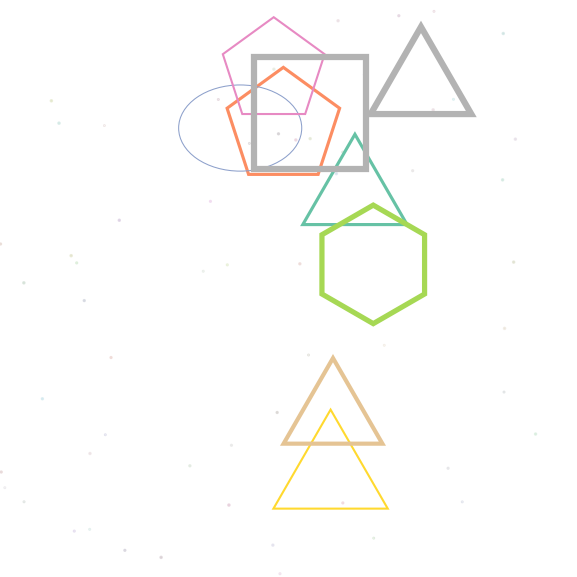[{"shape": "triangle", "thickness": 1.5, "radius": 0.52, "center": [0.615, 0.662]}, {"shape": "pentagon", "thickness": 1.5, "radius": 0.51, "center": [0.491, 0.78]}, {"shape": "oval", "thickness": 0.5, "radius": 0.53, "center": [0.416, 0.777]}, {"shape": "pentagon", "thickness": 1, "radius": 0.46, "center": [0.474, 0.877]}, {"shape": "hexagon", "thickness": 2.5, "radius": 0.51, "center": [0.646, 0.541]}, {"shape": "triangle", "thickness": 1, "radius": 0.57, "center": [0.572, 0.176]}, {"shape": "triangle", "thickness": 2, "radius": 0.49, "center": [0.577, 0.28]}, {"shape": "triangle", "thickness": 3, "radius": 0.5, "center": [0.729, 0.852]}, {"shape": "square", "thickness": 3, "radius": 0.49, "center": [0.537, 0.804]}]